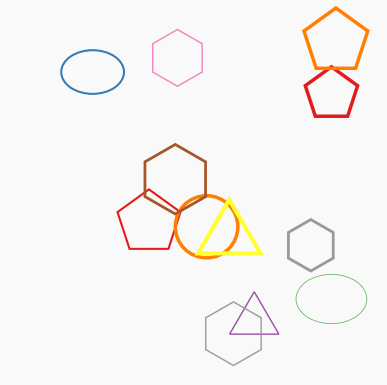[{"shape": "pentagon", "thickness": 2.5, "radius": 0.35, "center": [0.855, 0.755]}, {"shape": "pentagon", "thickness": 1.5, "radius": 0.43, "center": [0.384, 0.423]}, {"shape": "oval", "thickness": 1.5, "radius": 0.4, "center": [0.239, 0.813]}, {"shape": "oval", "thickness": 0.5, "radius": 0.46, "center": [0.855, 0.223]}, {"shape": "triangle", "thickness": 1, "radius": 0.37, "center": [0.656, 0.169]}, {"shape": "pentagon", "thickness": 2.5, "radius": 0.43, "center": [0.867, 0.893]}, {"shape": "circle", "thickness": 2.5, "radius": 0.4, "center": [0.533, 0.411]}, {"shape": "triangle", "thickness": 3, "radius": 0.46, "center": [0.592, 0.388]}, {"shape": "hexagon", "thickness": 2, "radius": 0.45, "center": [0.452, 0.534]}, {"shape": "hexagon", "thickness": 1, "radius": 0.37, "center": [0.458, 0.85]}, {"shape": "hexagon", "thickness": 1, "radius": 0.41, "center": [0.602, 0.133]}, {"shape": "hexagon", "thickness": 2, "radius": 0.33, "center": [0.802, 0.363]}]